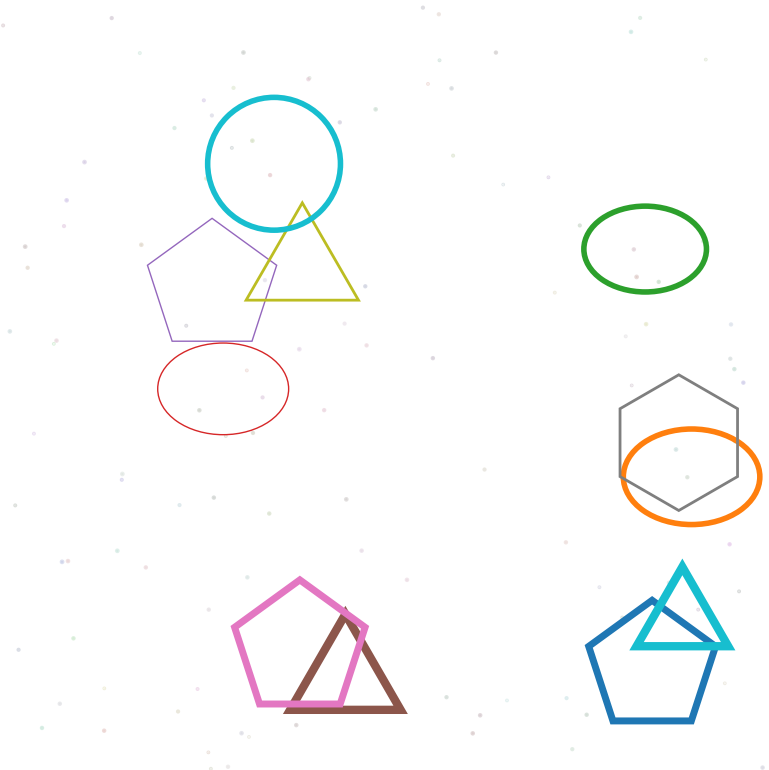[{"shape": "pentagon", "thickness": 2.5, "radius": 0.43, "center": [0.847, 0.134]}, {"shape": "oval", "thickness": 2, "radius": 0.44, "center": [0.898, 0.381]}, {"shape": "oval", "thickness": 2, "radius": 0.4, "center": [0.838, 0.677]}, {"shape": "oval", "thickness": 0.5, "radius": 0.43, "center": [0.29, 0.495]}, {"shape": "pentagon", "thickness": 0.5, "radius": 0.44, "center": [0.275, 0.628]}, {"shape": "triangle", "thickness": 3, "radius": 0.41, "center": [0.449, 0.12]}, {"shape": "pentagon", "thickness": 2.5, "radius": 0.45, "center": [0.389, 0.158]}, {"shape": "hexagon", "thickness": 1, "radius": 0.44, "center": [0.882, 0.425]}, {"shape": "triangle", "thickness": 1, "radius": 0.42, "center": [0.393, 0.652]}, {"shape": "triangle", "thickness": 3, "radius": 0.34, "center": [0.886, 0.195]}, {"shape": "circle", "thickness": 2, "radius": 0.43, "center": [0.356, 0.787]}]